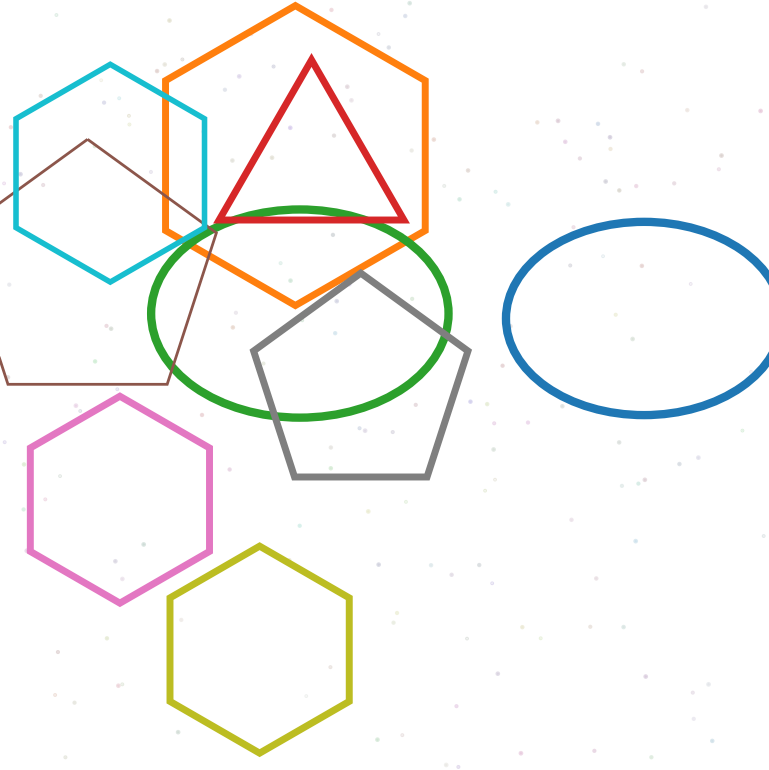[{"shape": "oval", "thickness": 3, "radius": 0.9, "center": [0.836, 0.586]}, {"shape": "hexagon", "thickness": 2.5, "radius": 0.97, "center": [0.384, 0.798]}, {"shape": "oval", "thickness": 3, "radius": 0.97, "center": [0.389, 0.593]}, {"shape": "triangle", "thickness": 2.5, "radius": 0.69, "center": [0.405, 0.784]}, {"shape": "pentagon", "thickness": 1, "radius": 0.88, "center": [0.114, 0.643]}, {"shape": "hexagon", "thickness": 2.5, "radius": 0.67, "center": [0.156, 0.351]}, {"shape": "pentagon", "thickness": 2.5, "radius": 0.73, "center": [0.469, 0.499]}, {"shape": "hexagon", "thickness": 2.5, "radius": 0.67, "center": [0.337, 0.156]}, {"shape": "hexagon", "thickness": 2, "radius": 0.71, "center": [0.143, 0.775]}]